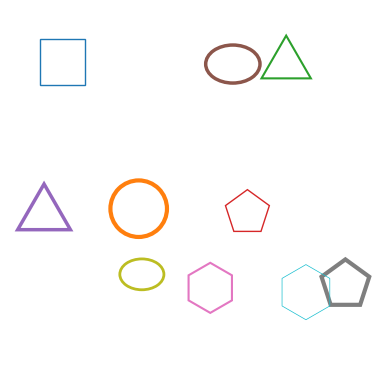[{"shape": "square", "thickness": 1, "radius": 0.3, "center": [0.162, 0.839]}, {"shape": "circle", "thickness": 3, "radius": 0.37, "center": [0.36, 0.458]}, {"shape": "triangle", "thickness": 1.5, "radius": 0.37, "center": [0.743, 0.833]}, {"shape": "pentagon", "thickness": 1, "radius": 0.3, "center": [0.643, 0.447]}, {"shape": "triangle", "thickness": 2.5, "radius": 0.4, "center": [0.114, 0.443]}, {"shape": "oval", "thickness": 2.5, "radius": 0.35, "center": [0.605, 0.834]}, {"shape": "hexagon", "thickness": 1.5, "radius": 0.33, "center": [0.546, 0.252]}, {"shape": "pentagon", "thickness": 3, "radius": 0.33, "center": [0.897, 0.261]}, {"shape": "oval", "thickness": 2, "radius": 0.29, "center": [0.368, 0.287]}, {"shape": "hexagon", "thickness": 0.5, "radius": 0.36, "center": [0.795, 0.241]}]